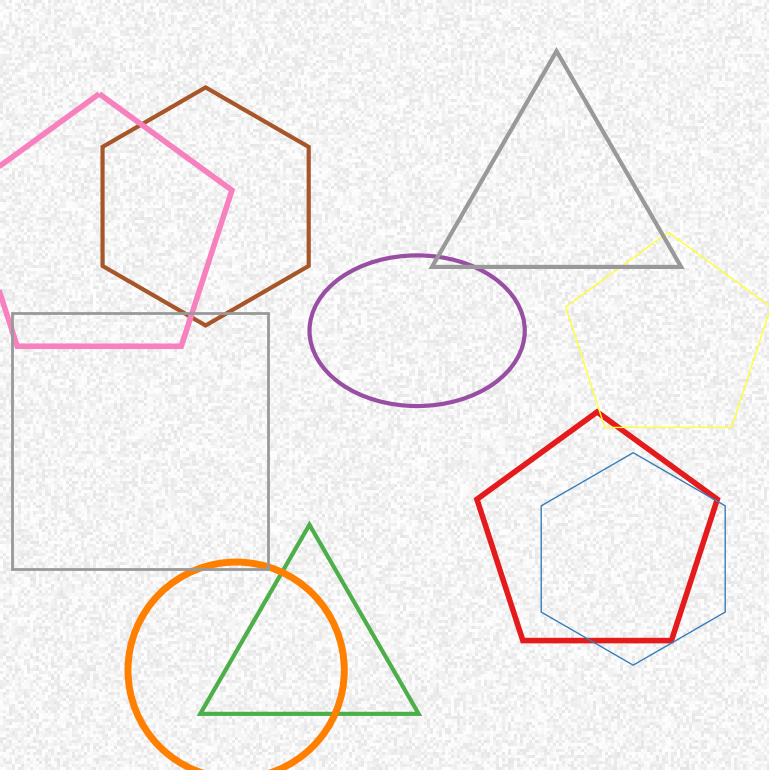[{"shape": "pentagon", "thickness": 2, "radius": 0.82, "center": [0.776, 0.301]}, {"shape": "hexagon", "thickness": 0.5, "radius": 0.69, "center": [0.822, 0.274]}, {"shape": "triangle", "thickness": 1.5, "radius": 0.82, "center": [0.402, 0.155]}, {"shape": "oval", "thickness": 1.5, "radius": 0.7, "center": [0.542, 0.57]}, {"shape": "circle", "thickness": 2.5, "radius": 0.7, "center": [0.307, 0.13]}, {"shape": "pentagon", "thickness": 0.5, "radius": 0.7, "center": [0.868, 0.558]}, {"shape": "hexagon", "thickness": 1.5, "radius": 0.77, "center": [0.267, 0.732]}, {"shape": "pentagon", "thickness": 2, "radius": 0.91, "center": [0.129, 0.697]}, {"shape": "square", "thickness": 1, "radius": 0.83, "center": [0.182, 0.427]}, {"shape": "triangle", "thickness": 1.5, "radius": 0.93, "center": [0.723, 0.747]}]